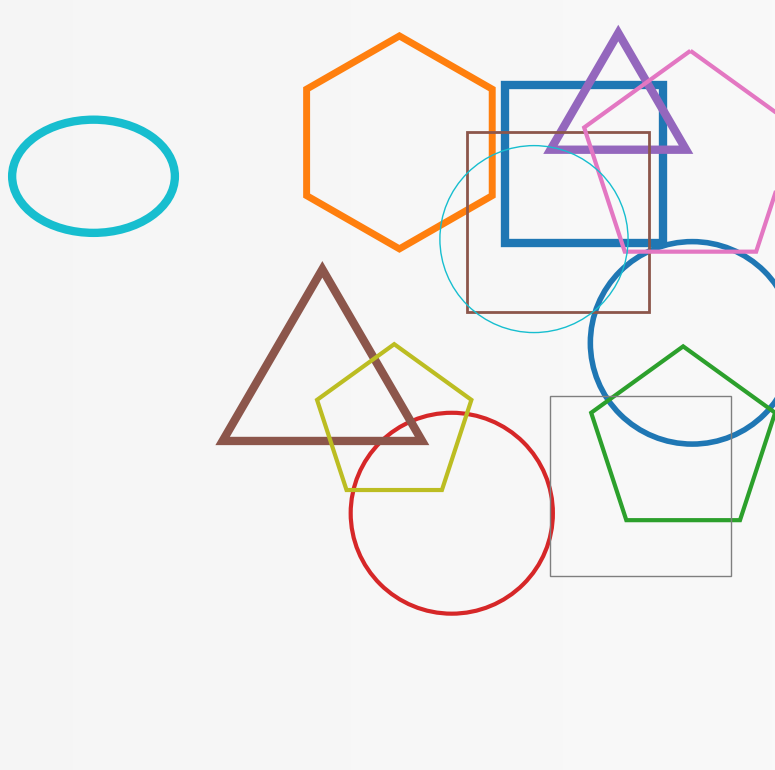[{"shape": "circle", "thickness": 2, "radius": 0.66, "center": [0.893, 0.555]}, {"shape": "square", "thickness": 3, "radius": 0.51, "center": [0.754, 0.787]}, {"shape": "hexagon", "thickness": 2.5, "radius": 0.69, "center": [0.515, 0.815]}, {"shape": "pentagon", "thickness": 1.5, "radius": 0.62, "center": [0.881, 0.425]}, {"shape": "circle", "thickness": 1.5, "radius": 0.65, "center": [0.583, 0.333]}, {"shape": "triangle", "thickness": 3, "radius": 0.5, "center": [0.798, 0.856]}, {"shape": "triangle", "thickness": 3, "radius": 0.74, "center": [0.416, 0.502]}, {"shape": "square", "thickness": 1, "radius": 0.59, "center": [0.72, 0.712]}, {"shape": "pentagon", "thickness": 1.5, "radius": 0.72, "center": [0.891, 0.79]}, {"shape": "square", "thickness": 0.5, "radius": 0.58, "center": [0.826, 0.369]}, {"shape": "pentagon", "thickness": 1.5, "radius": 0.52, "center": [0.509, 0.448]}, {"shape": "circle", "thickness": 0.5, "radius": 0.61, "center": [0.689, 0.689]}, {"shape": "oval", "thickness": 3, "radius": 0.53, "center": [0.121, 0.771]}]